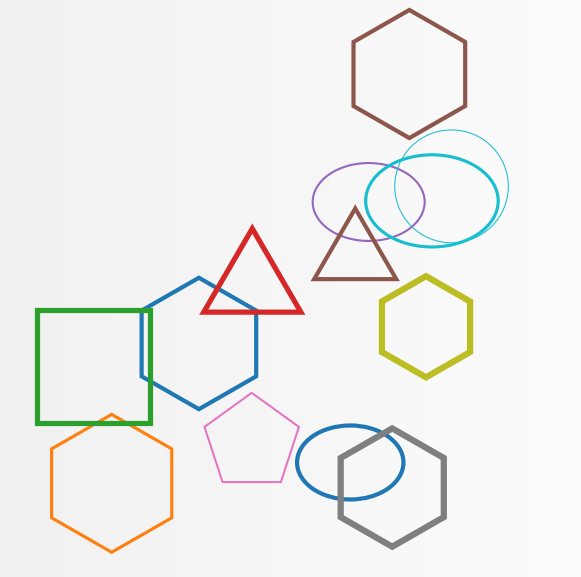[{"shape": "hexagon", "thickness": 2, "radius": 0.57, "center": [0.342, 0.404]}, {"shape": "oval", "thickness": 2, "radius": 0.46, "center": [0.603, 0.198]}, {"shape": "hexagon", "thickness": 1.5, "radius": 0.6, "center": [0.192, 0.162]}, {"shape": "square", "thickness": 2.5, "radius": 0.49, "center": [0.161, 0.365]}, {"shape": "triangle", "thickness": 2.5, "radius": 0.48, "center": [0.434, 0.507]}, {"shape": "oval", "thickness": 1, "radius": 0.48, "center": [0.634, 0.649]}, {"shape": "hexagon", "thickness": 2, "radius": 0.55, "center": [0.704, 0.871]}, {"shape": "triangle", "thickness": 2, "radius": 0.41, "center": [0.611, 0.557]}, {"shape": "pentagon", "thickness": 1, "radius": 0.43, "center": [0.433, 0.234]}, {"shape": "hexagon", "thickness": 3, "radius": 0.51, "center": [0.675, 0.155]}, {"shape": "hexagon", "thickness": 3, "radius": 0.44, "center": [0.733, 0.433]}, {"shape": "circle", "thickness": 0.5, "radius": 0.49, "center": [0.777, 0.676]}, {"shape": "oval", "thickness": 1.5, "radius": 0.57, "center": [0.743, 0.651]}]